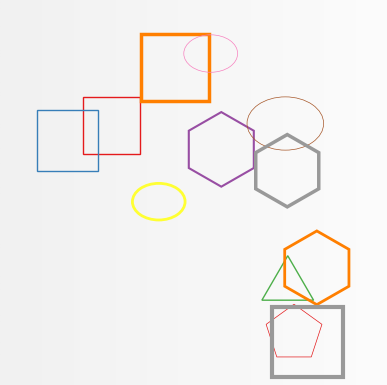[{"shape": "pentagon", "thickness": 0.5, "radius": 0.38, "center": [0.759, 0.134]}, {"shape": "square", "thickness": 1, "radius": 0.37, "center": [0.288, 0.675]}, {"shape": "square", "thickness": 1, "radius": 0.39, "center": [0.173, 0.636]}, {"shape": "triangle", "thickness": 1, "radius": 0.38, "center": [0.743, 0.259]}, {"shape": "hexagon", "thickness": 1.5, "radius": 0.48, "center": [0.571, 0.612]}, {"shape": "hexagon", "thickness": 2, "radius": 0.48, "center": [0.818, 0.304]}, {"shape": "square", "thickness": 2.5, "radius": 0.44, "center": [0.451, 0.825]}, {"shape": "oval", "thickness": 2, "radius": 0.34, "center": [0.41, 0.476]}, {"shape": "oval", "thickness": 0.5, "radius": 0.49, "center": [0.736, 0.679]}, {"shape": "oval", "thickness": 0.5, "radius": 0.35, "center": [0.544, 0.861]}, {"shape": "hexagon", "thickness": 2.5, "radius": 0.47, "center": [0.741, 0.557]}, {"shape": "square", "thickness": 3, "radius": 0.46, "center": [0.794, 0.112]}]